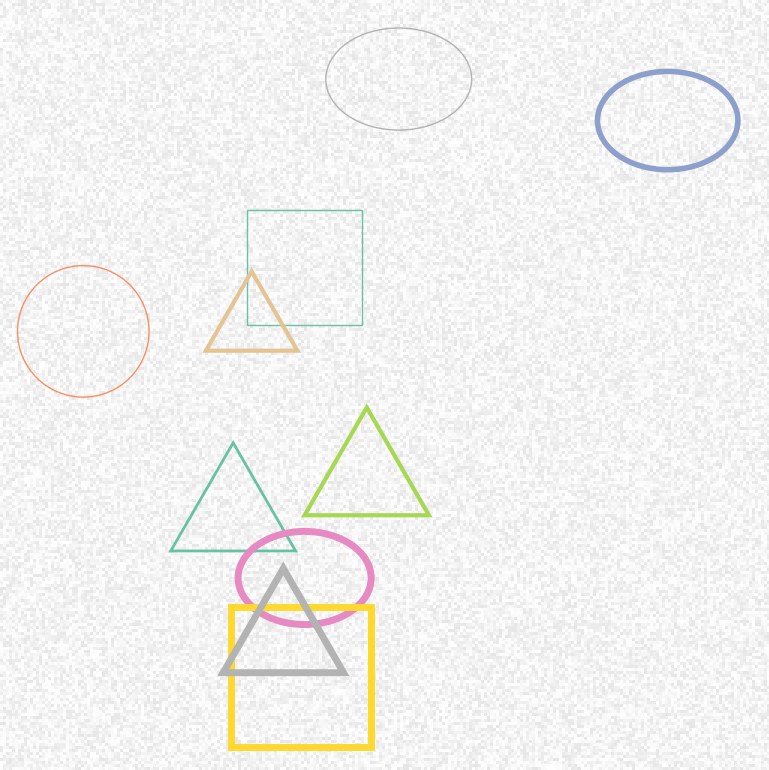[{"shape": "square", "thickness": 0.5, "radius": 0.37, "center": [0.396, 0.653]}, {"shape": "triangle", "thickness": 1, "radius": 0.47, "center": [0.303, 0.331]}, {"shape": "circle", "thickness": 0.5, "radius": 0.43, "center": [0.108, 0.57]}, {"shape": "oval", "thickness": 2, "radius": 0.46, "center": [0.867, 0.843]}, {"shape": "oval", "thickness": 2.5, "radius": 0.43, "center": [0.396, 0.249]}, {"shape": "triangle", "thickness": 1.5, "radius": 0.47, "center": [0.476, 0.377]}, {"shape": "square", "thickness": 2.5, "radius": 0.46, "center": [0.391, 0.121]}, {"shape": "triangle", "thickness": 1.5, "radius": 0.34, "center": [0.327, 0.579]}, {"shape": "oval", "thickness": 0.5, "radius": 0.47, "center": [0.518, 0.897]}, {"shape": "triangle", "thickness": 2.5, "radius": 0.45, "center": [0.368, 0.171]}]